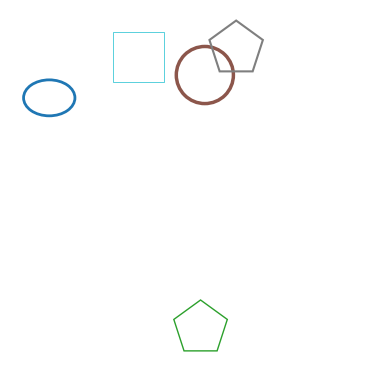[{"shape": "oval", "thickness": 2, "radius": 0.33, "center": [0.128, 0.746]}, {"shape": "pentagon", "thickness": 1, "radius": 0.37, "center": [0.521, 0.148]}, {"shape": "circle", "thickness": 2.5, "radius": 0.37, "center": [0.532, 0.805]}, {"shape": "pentagon", "thickness": 1.5, "radius": 0.36, "center": [0.613, 0.874]}, {"shape": "square", "thickness": 0.5, "radius": 0.33, "center": [0.36, 0.852]}]